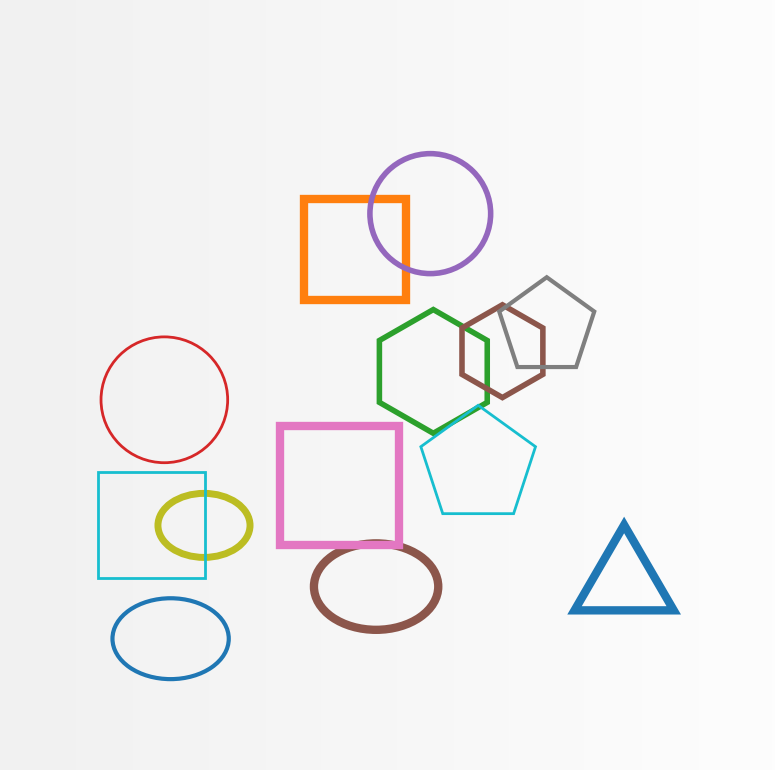[{"shape": "oval", "thickness": 1.5, "radius": 0.38, "center": [0.22, 0.171]}, {"shape": "triangle", "thickness": 3, "radius": 0.37, "center": [0.805, 0.244]}, {"shape": "square", "thickness": 3, "radius": 0.33, "center": [0.458, 0.676]}, {"shape": "hexagon", "thickness": 2, "radius": 0.4, "center": [0.559, 0.518]}, {"shape": "circle", "thickness": 1, "radius": 0.41, "center": [0.212, 0.481]}, {"shape": "circle", "thickness": 2, "radius": 0.39, "center": [0.555, 0.723]}, {"shape": "oval", "thickness": 3, "radius": 0.4, "center": [0.485, 0.238]}, {"shape": "hexagon", "thickness": 2, "radius": 0.3, "center": [0.648, 0.544]}, {"shape": "square", "thickness": 3, "radius": 0.38, "center": [0.438, 0.37]}, {"shape": "pentagon", "thickness": 1.5, "radius": 0.32, "center": [0.705, 0.575]}, {"shape": "oval", "thickness": 2.5, "radius": 0.3, "center": [0.263, 0.318]}, {"shape": "pentagon", "thickness": 1, "radius": 0.39, "center": [0.617, 0.396]}, {"shape": "square", "thickness": 1, "radius": 0.35, "center": [0.195, 0.318]}]